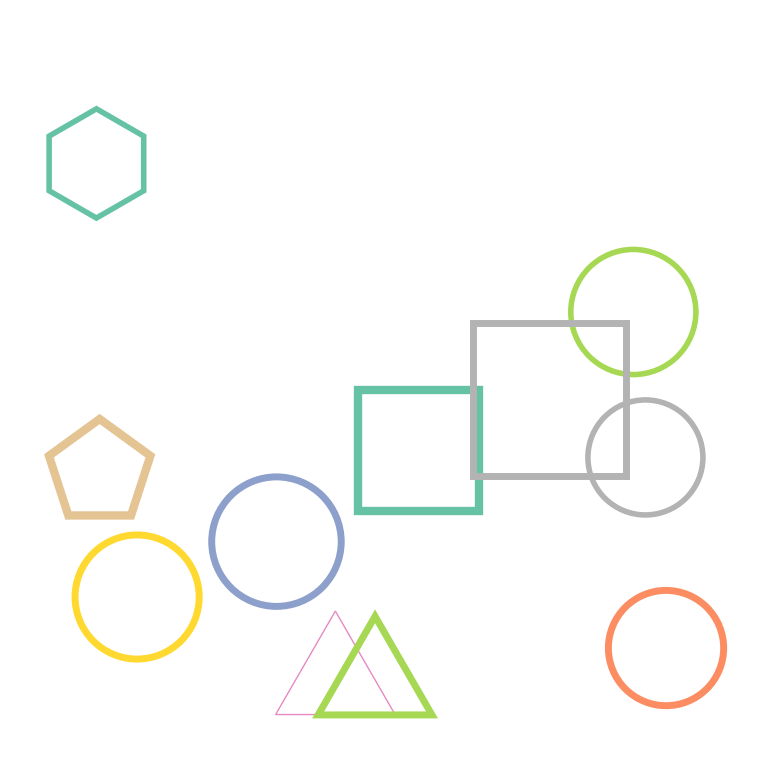[{"shape": "square", "thickness": 3, "radius": 0.39, "center": [0.543, 0.415]}, {"shape": "hexagon", "thickness": 2, "radius": 0.35, "center": [0.125, 0.788]}, {"shape": "circle", "thickness": 2.5, "radius": 0.37, "center": [0.865, 0.158]}, {"shape": "circle", "thickness": 2.5, "radius": 0.42, "center": [0.359, 0.297]}, {"shape": "triangle", "thickness": 0.5, "radius": 0.45, "center": [0.436, 0.117]}, {"shape": "triangle", "thickness": 2.5, "radius": 0.43, "center": [0.487, 0.114]}, {"shape": "circle", "thickness": 2, "radius": 0.41, "center": [0.823, 0.595]}, {"shape": "circle", "thickness": 2.5, "radius": 0.4, "center": [0.178, 0.225]}, {"shape": "pentagon", "thickness": 3, "radius": 0.35, "center": [0.129, 0.387]}, {"shape": "circle", "thickness": 2, "radius": 0.37, "center": [0.838, 0.406]}, {"shape": "square", "thickness": 2.5, "radius": 0.5, "center": [0.714, 0.481]}]